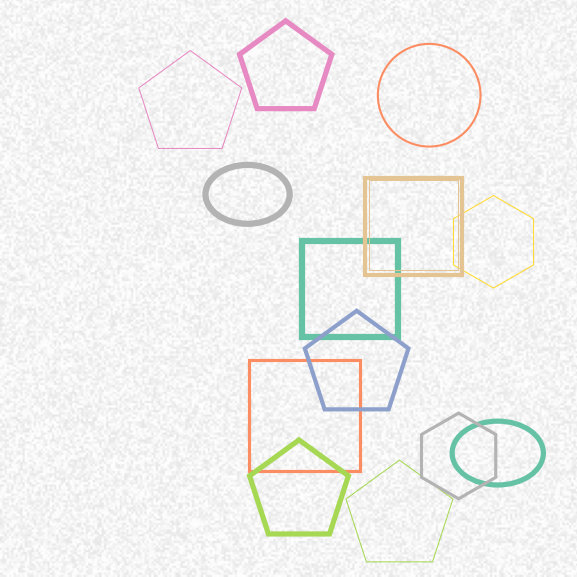[{"shape": "oval", "thickness": 2.5, "radius": 0.39, "center": [0.862, 0.215]}, {"shape": "square", "thickness": 3, "radius": 0.41, "center": [0.606, 0.499]}, {"shape": "square", "thickness": 1.5, "radius": 0.48, "center": [0.528, 0.28]}, {"shape": "circle", "thickness": 1, "radius": 0.44, "center": [0.743, 0.834]}, {"shape": "pentagon", "thickness": 2, "radius": 0.47, "center": [0.618, 0.367]}, {"shape": "pentagon", "thickness": 2.5, "radius": 0.42, "center": [0.495, 0.879]}, {"shape": "pentagon", "thickness": 0.5, "radius": 0.47, "center": [0.33, 0.818]}, {"shape": "pentagon", "thickness": 2.5, "radius": 0.45, "center": [0.518, 0.147]}, {"shape": "pentagon", "thickness": 0.5, "radius": 0.49, "center": [0.692, 0.105]}, {"shape": "hexagon", "thickness": 0.5, "radius": 0.4, "center": [0.855, 0.58]}, {"shape": "square", "thickness": 0.5, "radius": 0.39, "center": [0.716, 0.61]}, {"shape": "square", "thickness": 2, "radius": 0.42, "center": [0.716, 0.607]}, {"shape": "hexagon", "thickness": 1.5, "radius": 0.37, "center": [0.794, 0.21]}, {"shape": "oval", "thickness": 3, "radius": 0.36, "center": [0.429, 0.663]}]